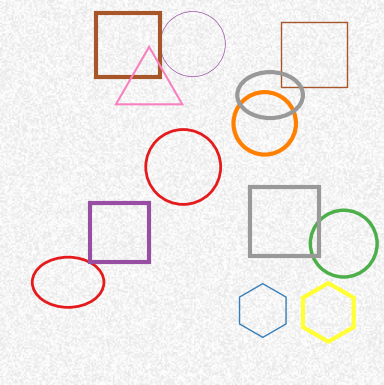[{"shape": "circle", "thickness": 2, "radius": 0.49, "center": [0.476, 0.566]}, {"shape": "oval", "thickness": 2, "radius": 0.47, "center": [0.177, 0.267]}, {"shape": "hexagon", "thickness": 1, "radius": 0.35, "center": [0.683, 0.193]}, {"shape": "circle", "thickness": 2.5, "radius": 0.43, "center": [0.893, 0.367]}, {"shape": "square", "thickness": 3, "radius": 0.38, "center": [0.31, 0.396]}, {"shape": "circle", "thickness": 0.5, "radius": 0.42, "center": [0.501, 0.885]}, {"shape": "circle", "thickness": 3, "radius": 0.41, "center": [0.688, 0.68]}, {"shape": "hexagon", "thickness": 3, "radius": 0.38, "center": [0.853, 0.189]}, {"shape": "square", "thickness": 3, "radius": 0.42, "center": [0.334, 0.884]}, {"shape": "square", "thickness": 1, "radius": 0.43, "center": [0.816, 0.859]}, {"shape": "triangle", "thickness": 1.5, "radius": 0.5, "center": [0.387, 0.779]}, {"shape": "oval", "thickness": 3, "radius": 0.43, "center": [0.702, 0.753]}, {"shape": "square", "thickness": 3, "radius": 0.45, "center": [0.738, 0.425]}]